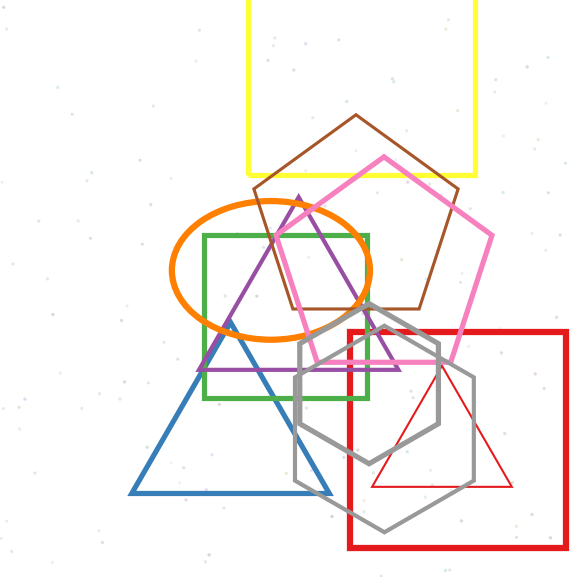[{"shape": "square", "thickness": 3, "radius": 0.93, "center": [0.793, 0.237]}, {"shape": "triangle", "thickness": 1, "radius": 0.7, "center": [0.765, 0.226]}, {"shape": "triangle", "thickness": 2.5, "radius": 0.99, "center": [0.399, 0.243]}, {"shape": "square", "thickness": 2.5, "radius": 0.71, "center": [0.494, 0.451]}, {"shape": "triangle", "thickness": 2, "radius": 1.0, "center": [0.517, 0.458]}, {"shape": "oval", "thickness": 3, "radius": 0.86, "center": [0.469, 0.531]}, {"shape": "square", "thickness": 2.5, "radius": 0.99, "center": [0.626, 0.893]}, {"shape": "pentagon", "thickness": 1.5, "radius": 0.93, "center": [0.616, 0.614]}, {"shape": "pentagon", "thickness": 2.5, "radius": 0.98, "center": [0.665, 0.531]}, {"shape": "hexagon", "thickness": 2.5, "radius": 0.69, "center": [0.639, 0.335]}, {"shape": "hexagon", "thickness": 2, "radius": 0.89, "center": [0.666, 0.256]}]